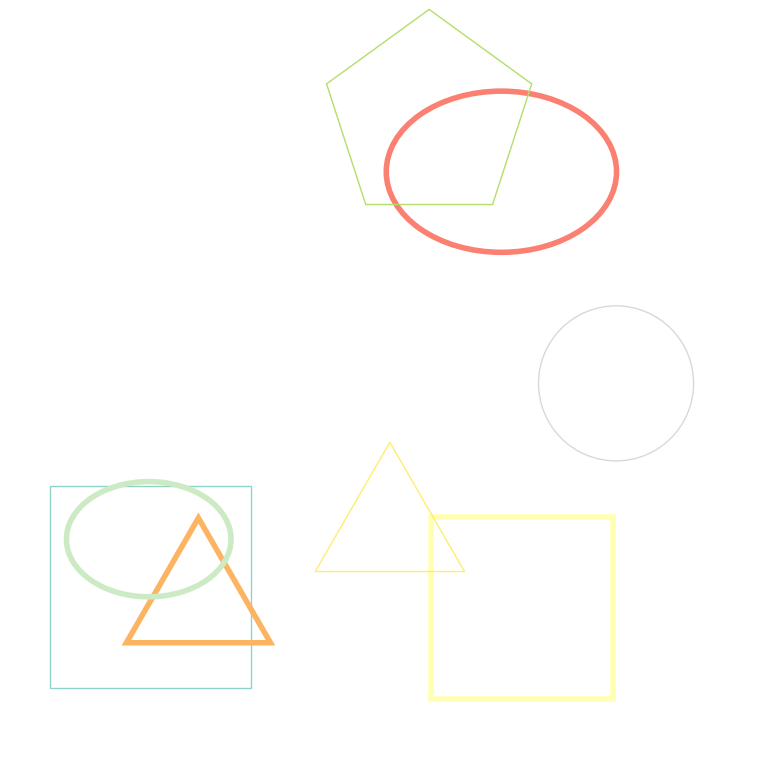[{"shape": "square", "thickness": 0.5, "radius": 0.65, "center": [0.196, 0.238]}, {"shape": "square", "thickness": 2, "radius": 0.59, "center": [0.678, 0.21]}, {"shape": "oval", "thickness": 2, "radius": 0.75, "center": [0.651, 0.777]}, {"shape": "triangle", "thickness": 2, "radius": 0.54, "center": [0.258, 0.219]}, {"shape": "pentagon", "thickness": 0.5, "radius": 0.7, "center": [0.557, 0.848]}, {"shape": "circle", "thickness": 0.5, "radius": 0.5, "center": [0.8, 0.502]}, {"shape": "oval", "thickness": 2, "radius": 0.53, "center": [0.193, 0.3]}, {"shape": "triangle", "thickness": 0.5, "radius": 0.56, "center": [0.506, 0.314]}]